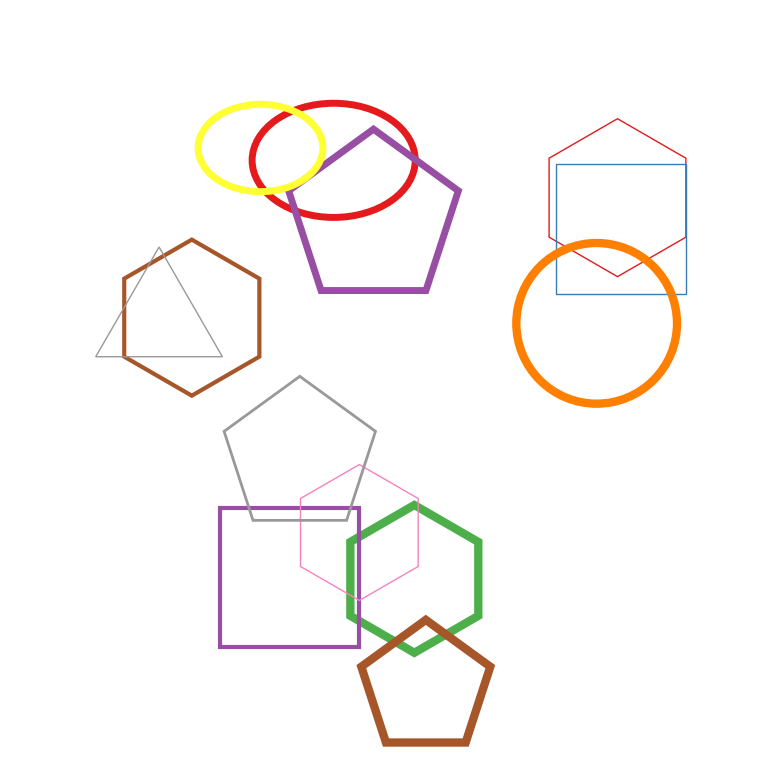[{"shape": "hexagon", "thickness": 0.5, "radius": 0.51, "center": [0.802, 0.743]}, {"shape": "oval", "thickness": 2.5, "radius": 0.53, "center": [0.433, 0.792]}, {"shape": "square", "thickness": 0.5, "radius": 0.42, "center": [0.807, 0.703]}, {"shape": "hexagon", "thickness": 3, "radius": 0.48, "center": [0.538, 0.248]}, {"shape": "pentagon", "thickness": 2.5, "radius": 0.58, "center": [0.485, 0.716]}, {"shape": "square", "thickness": 1.5, "radius": 0.45, "center": [0.376, 0.25]}, {"shape": "circle", "thickness": 3, "radius": 0.52, "center": [0.775, 0.58]}, {"shape": "oval", "thickness": 2.5, "radius": 0.41, "center": [0.338, 0.808]}, {"shape": "pentagon", "thickness": 3, "radius": 0.44, "center": [0.553, 0.107]}, {"shape": "hexagon", "thickness": 1.5, "radius": 0.51, "center": [0.249, 0.587]}, {"shape": "hexagon", "thickness": 0.5, "radius": 0.44, "center": [0.467, 0.308]}, {"shape": "triangle", "thickness": 0.5, "radius": 0.47, "center": [0.207, 0.584]}, {"shape": "pentagon", "thickness": 1, "radius": 0.52, "center": [0.389, 0.408]}]